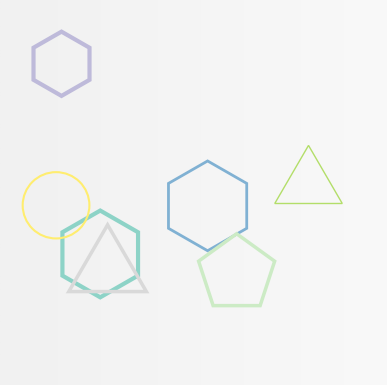[{"shape": "hexagon", "thickness": 3, "radius": 0.56, "center": [0.259, 0.34]}, {"shape": "hexagon", "thickness": 3, "radius": 0.42, "center": [0.159, 0.834]}, {"shape": "hexagon", "thickness": 2, "radius": 0.58, "center": [0.536, 0.465]}, {"shape": "triangle", "thickness": 1, "radius": 0.5, "center": [0.796, 0.522]}, {"shape": "triangle", "thickness": 2.5, "radius": 0.58, "center": [0.278, 0.3]}, {"shape": "pentagon", "thickness": 2.5, "radius": 0.52, "center": [0.611, 0.29]}, {"shape": "circle", "thickness": 1.5, "radius": 0.43, "center": [0.145, 0.467]}]